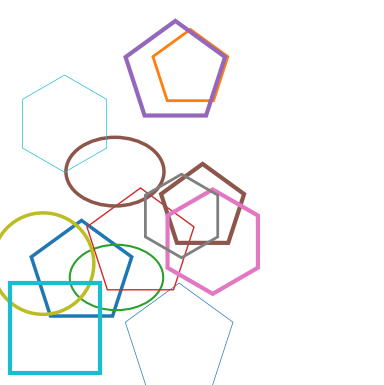[{"shape": "pentagon", "thickness": 0.5, "radius": 0.74, "center": [0.465, 0.118]}, {"shape": "pentagon", "thickness": 2.5, "radius": 0.69, "center": [0.212, 0.29]}, {"shape": "pentagon", "thickness": 2, "radius": 0.51, "center": [0.495, 0.821]}, {"shape": "oval", "thickness": 1.5, "radius": 0.61, "center": [0.303, 0.279]}, {"shape": "pentagon", "thickness": 1, "radius": 0.73, "center": [0.365, 0.366]}, {"shape": "pentagon", "thickness": 3, "radius": 0.68, "center": [0.455, 0.81]}, {"shape": "pentagon", "thickness": 3, "radius": 0.57, "center": [0.526, 0.461]}, {"shape": "oval", "thickness": 2.5, "radius": 0.64, "center": [0.299, 0.554]}, {"shape": "hexagon", "thickness": 3, "radius": 0.68, "center": [0.553, 0.372]}, {"shape": "hexagon", "thickness": 2, "radius": 0.54, "center": [0.472, 0.439]}, {"shape": "circle", "thickness": 2.5, "radius": 0.66, "center": [0.112, 0.315]}, {"shape": "hexagon", "thickness": 0.5, "radius": 0.63, "center": [0.168, 0.679]}, {"shape": "square", "thickness": 3, "radius": 0.58, "center": [0.143, 0.149]}]